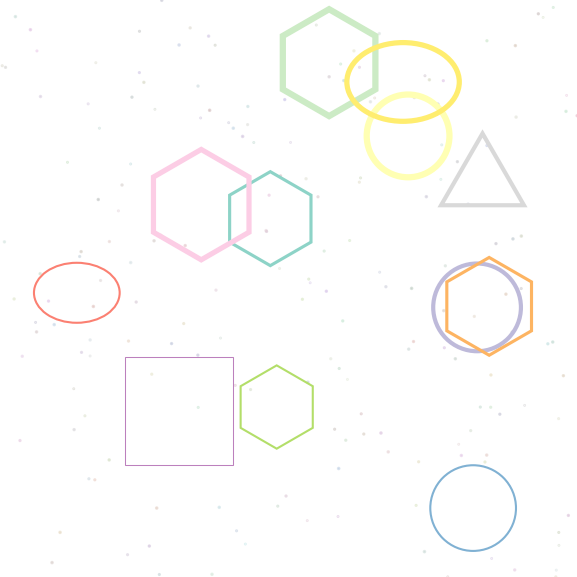[{"shape": "hexagon", "thickness": 1.5, "radius": 0.41, "center": [0.468, 0.621]}, {"shape": "circle", "thickness": 3, "radius": 0.36, "center": [0.707, 0.764]}, {"shape": "circle", "thickness": 2, "radius": 0.38, "center": [0.826, 0.467]}, {"shape": "oval", "thickness": 1, "radius": 0.37, "center": [0.133, 0.492]}, {"shape": "circle", "thickness": 1, "radius": 0.37, "center": [0.819, 0.119]}, {"shape": "hexagon", "thickness": 1.5, "radius": 0.42, "center": [0.847, 0.469]}, {"shape": "hexagon", "thickness": 1, "radius": 0.36, "center": [0.479, 0.294]}, {"shape": "hexagon", "thickness": 2.5, "radius": 0.48, "center": [0.348, 0.645]}, {"shape": "triangle", "thickness": 2, "radius": 0.41, "center": [0.836, 0.685]}, {"shape": "square", "thickness": 0.5, "radius": 0.47, "center": [0.31, 0.288]}, {"shape": "hexagon", "thickness": 3, "radius": 0.46, "center": [0.57, 0.891]}, {"shape": "oval", "thickness": 2.5, "radius": 0.49, "center": [0.698, 0.857]}]